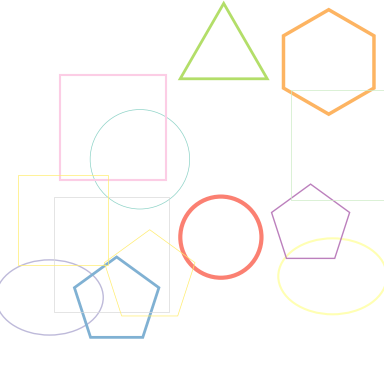[{"shape": "circle", "thickness": 0.5, "radius": 0.65, "center": [0.363, 0.586]}, {"shape": "oval", "thickness": 1.5, "radius": 0.7, "center": [0.864, 0.282]}, {"shape": "oval", "thickness": 1, "radius": 0.7, "center": [0.129, 0.227]}, {"shape": "circle", "thickness": 3, "radius": 0.53, "center": [0.574, 0.384]}, {"shape": "pentagon", "thickness": 2, "radius": 0.58, "center": [0.303, 0.217]}, {"shape": "hexagon", "thickness": 2.5, "radius": 0.68, "center": [0.854, 0.839]}, {"shape": "triangle", "thickness": 2, "radius": 0.65, "center": [0.581, 0.861]}, {"shape": "square", "thickness": 1.5, "radius": 0.68, "center": [0.294, 0.67]}, {"shape": "square", "thickness": 0.5, "radius": 0.75, "center": [0.291, 0.339]}, {"shape": "pentagon", "thickness": 1, "radius": 0.53, "center": [0.807, 0.415]}, {"shape": "square", "thickness": 0.5, "radius": 0.72, "center": [0.9, 0.624]}, {"shape": "square", "thickness": 0.5, "radius": 0.59, "center": [0.163, 0.429]}, {"shape": "pentagon", "thickness": 0.5, "radius": 0.62, "center": [0.389, 0.279]}]